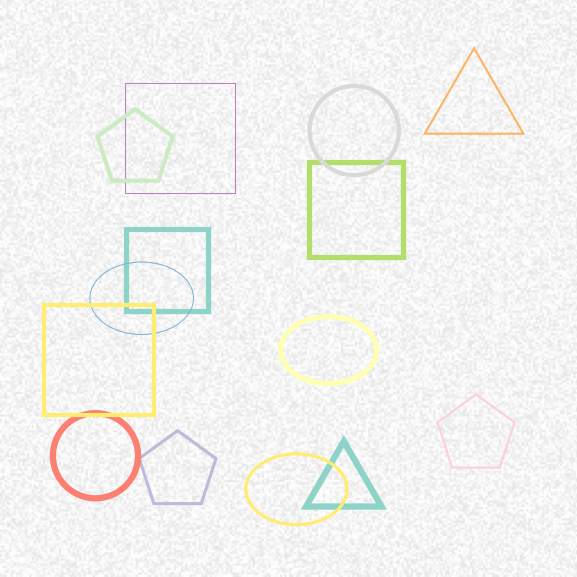[{"shape": "square", "thickness": 2.5, "radius": 0.35, "center": [0.289, 0.532]}, {"shape": "triangle", "thickness": 3, "radius": 0.38, "center": [0.595, 0.16]}, {"shape": "oval", "thickness": 2.5, "radius": 0.42, "center": [0.569, 0.393]}, {"shape": "pentagon", "thickness": 1.5, "radius": 0.35, "center": [0.308, 0.184]}, {"shape": "circle", "thickness": 3, "radius": 0.37, "center": [0.165, 0.21]}, {"shape": "oval", "thickness": 0.5, "radius": 0.45, "center": [0.245, 0.483]}, {"shape": "triangle", "thickness": 1, "radius": 0.49, "center": [0.821, 0.817]}, {"shape": "square", "thickness": 2.5, "radius": 0.41, "center": [0.617, 0.636]}, {"shape": "pentagon", "thickness": 1, "radius": 0.35, "center": [0.824, 0.246]}, {"shape": "circle", "thickness": 2, "radius": 0.39, "center": [0.613, 0.773]}, {"shape": "square", "thickness": 0.5, "radius": 0.48, "center": [0.312, 0.76]}, {"shape": "pentagon", "thickness": 2, "radius": 0.34, "center": [0.234, 0.742]}, {"shape": "square", "thickness": 2, "radius": 0.48, "center": [0.171, 0.376]}, {"shape": "oval", "thickness": 1.5, "radius": 0.44, "center": [0.513, 0.152]}]